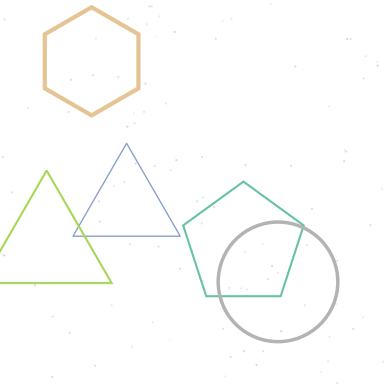[{"shape": "pentagon", "thickness": 1.5, "radius": 0.82, "center": [0.632, 0.364]}, {"shape": "triangle", "thickness": 1, "radius": 0.8, "center": [0.329, 0.467]}, {"shape": "triangle", "thickness": 1.5, "radius": 0.97, "center": [0.121, 0.362]}, {"shape": "hexagon", "thickness": 3, "radius": 0.7, "center": [0.238, 0.841]}, {"shape": "circle", "thickness": 2.5, "radius": 0.78, "center": [0.722, 0.268]}]